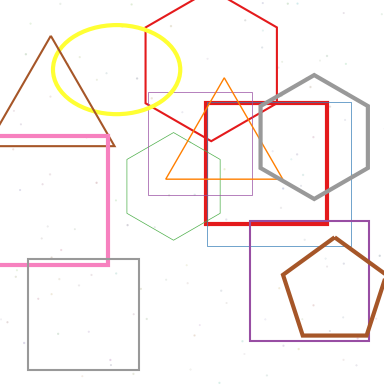[{"shape": "hexagon", "thickness": 1.5, "radius": 0.98, "center": [0.549, 0.83]}, {"shape": "square", "thickness": 3, "radius": 0.79, "center": [0.691, 0.576]}, {"shape": "square", "thickness": 0.5, "radius": 0.94, "center": [0.724, 0.549]}, {"shape": "hexagon", "thickness": 0.5, "radius": 0.7, "center": [0.451, 0.516]}, {"shape": "square", "thickness": 1.5, "radius": 0.78, "center": [0.804, 0.27]}, {"shape": "square", "thickness": 0.5, "radius": 0.67, "center": [0.519, 0.628]}, {"shape": "triangle", "thickness": 1, "radius": 0.88, "center": [0.582, 0.622]}, {"shape": "oval", "thickness": 3, "radius": 0.83, "center": [0.303, 0.819]}, {"shape": "pentagon", "thickness": 3, "radius": 0.71, "center": [0.869, 0.243]}, {"shape": "triangle", "thickness": 1.5, "radius": 0.96, "center": [0.132, 0.716]}, {"shape": "square", "thickness": 3, "radius": 0.84, "center": [0.112, 0.479]}, {"shape": "hexagon", "thickness": 3, "radius": 0.8, "center": [0.816, 0.644]}, {"shape": "square", "thickness": 1.5, "radius": 0.72, "center": [0.217, 0.182]}]